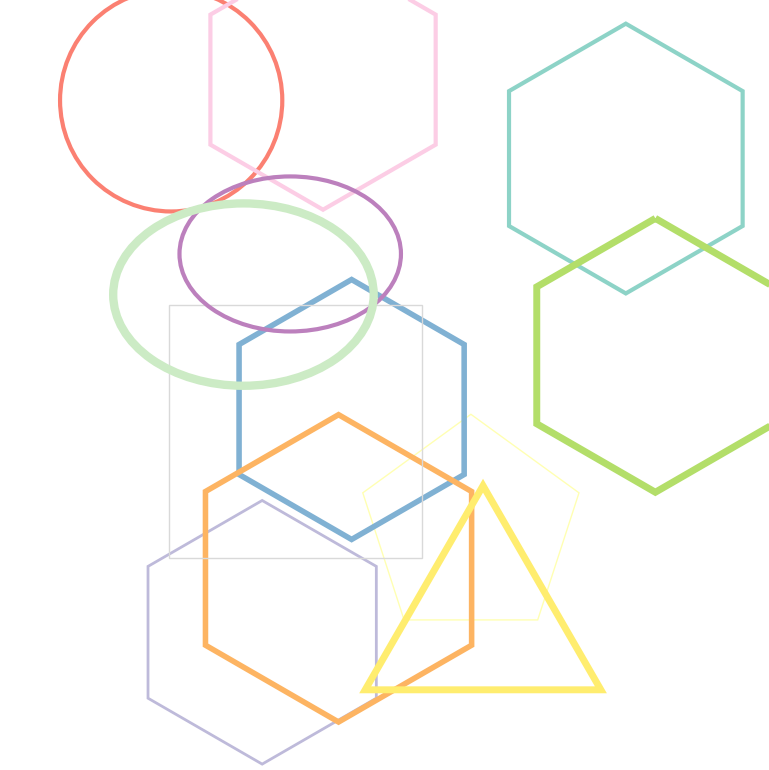[{"shape": "hexagon", "thickness": 1.5, "radius": 0.88, "center": [0.813, 0.794]}, {"shape": "pentagon", "thickness": 0.5, "radius": 0.74, "center": [0.612, 0.314]}, {"shape": "hexagon", "thickness": 1, "radius": 0.86, "center": [0.34, 0.179]}, {"shape": "circle", "thickness": 1.5, "radius": 0.72, "center": [0.222, 0.87]}, {"shape": "hexagon", "thickness": 2, "radius": 0.84, "center": [0.457, 0.468]}, {"shape": "hexagon", "thickness": 2, "radius": 1.0, "center": [0.44, 0.262]}, {"shape": "hexagon", "thickness": 2.5, "radius": 0.89, "center": [0.851, 0.539]}, {"shape": "hexagon", "thickness": 1.5, "radius": 0.84, "center": [0.42, 0.897]}, {"shape": "square", "thickness": 0.5, "radius": 0.82, "center": [0.384, 0.44]}, {"shape": "oval", "thickness": 1.5, "radius": 0.72, "center": [0.377, 0.67]}, {"shape": "oval", "thickness": 3, "radius": 0.85, "center": [0.316, 0.617]}, {"shape": "triangle", "thickness": 2.5, "radius": 0.88, "center": [0.627, 0.193]}]